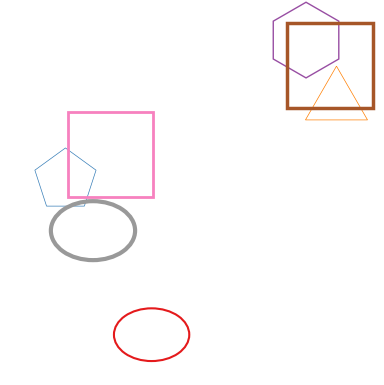[{"shape": "oval", "thickness": 1.5, "radius": 0.49, "center": [0.394, 0.131]}, {"shape": "pentagon", "thickness": 0.5, "radius": 0.42, "center": [0.17, 0.532]}, {"shape": "hexagon", "thickness": 1, "radius": 0.49, "center": [0.795, 0.896]}, {"shape": "triangle", "thickness": 0.5, "radius": 0.47, "center": [0.874, 0.735]}, {"shape": "square", "thickness": 2.5, "radius": 0.56, "center": [0.858, 0.83]}, {"shape": "square", "thickness": 2, "radius": 0.55, "center": [0.287, 0.599]}, {"shape": "oval", "thickness": 3, "radius": 0.55, "center": [0.242, 0.401]}]